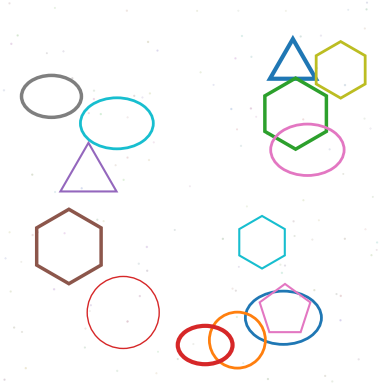[{"shape": "oval", "thickness": 2, "radius": 0.49, "center": [0.736, 0.175]}, {"shape": "triangle", "thickness": 3, "radius": 0.34, "center": [0.761, 0.83]}, {"shape": "circle", "thickness": 2, "radius": 0.36, "center": [0.617, 0.117]}, {"shape": "hexagon", "thickness": 2.5, "radius": 0.46, "center": [0.768, 0.705]}, {"shape": "circle", "thickness": 1, "radius": 0.47, "center": [0.32, 0.188]}, {"shape": "oval", "thickness": 3, "radius": 0.36, "center": [0.533, 0.104]}, {"shape": "triangle", "thickness": 1.5, "radius": 0.42, "center": [0.23, 0.545]}, {"shape": "hexagon", "thickness": 2.5, "radius": 0.48, "center": [0.179, 0.36]}, {"shape": "pentagon", "thickness": 1.5, "radius": 0.35, "center": [0.74, 0.193]}, {"shape": "oval", "thickness": 2, "radius": 0.48, "center": [0.798, 0.611]}, {"shape": "oval", "thickness": 2.5, "radius": 0.39, "center": [0.134, 0.75]}, {"shape": "hexagon", "thickness": 2, "radius": 0.37, "center": [0.885, 0.819]}, {"shape": "oval", "thickness": 2, "radius": 0.47, "center": [0.304, 0.68]}, {"shape": "hexagon", "thickness": 1.5, "radius": 0.34, "center": [0.681, 0.371]}]